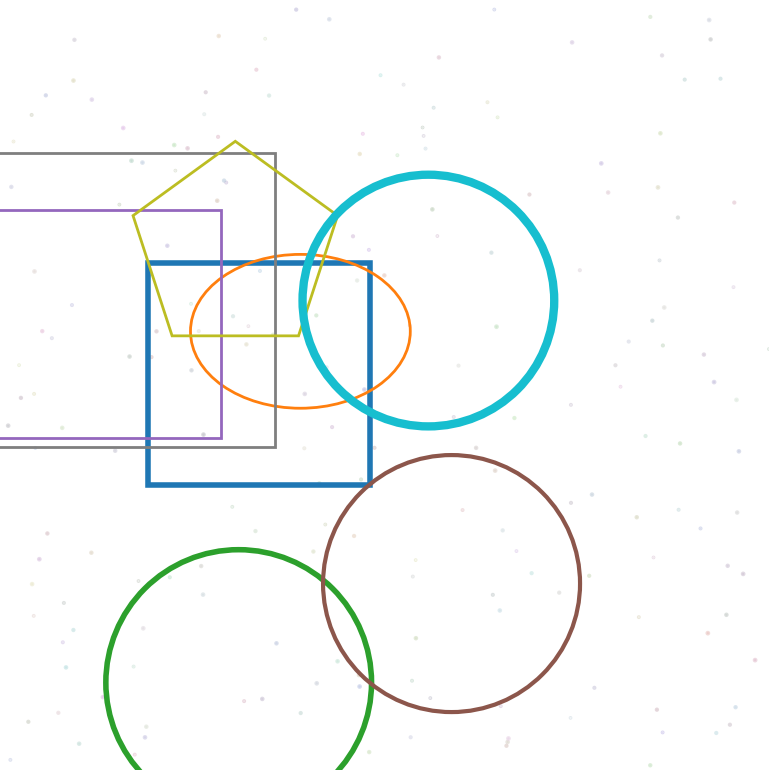[{"shape": "square", "thickness": 2, "radius": 0.72, "center": [0.336, 0.514]}, {"shape": "oval", "thickness": 1, "radius": 0.71, "center": [0.39, 0.57]}, {"shape": "circle", "thickness": 2, "radius": 0.86, "center": [0.31, 0.114]}, {"shape": "square", "thickness": 1, "radius": 0.74, "center": [0.138, 0.58]}, {"shape": "circle", "thickness": 1.5, "radius": 0.83, "center": [0.586, 0.242]}, {"shape": "square", "thickness": 1, "radius": 0.96, "center": [0.166, 0.61]}, {"shape": "pentagon", "thickness": 1, "radius": 0.7, "center": [0.306, 0.677]}, {"shape": "circle", "thickness": 3, "radius": 0.82, "center": [0.556, 0.61]}]